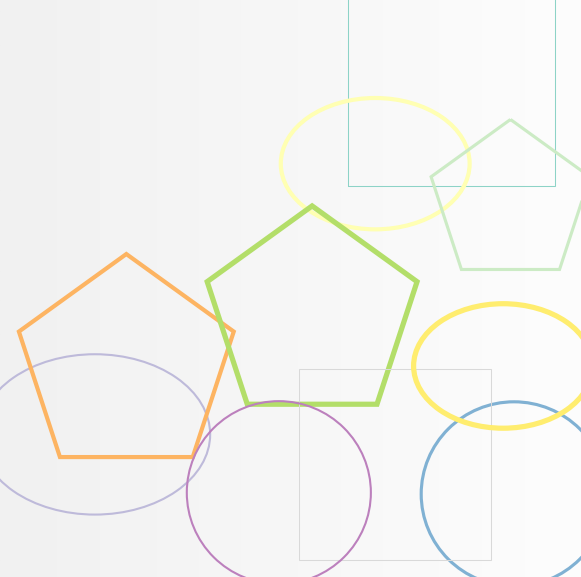[{"shape": "square", "thickness": 0.5, "radius": 0.89, "center": [0.777, 0.855]}, {"shape": "oval", "thickness": 2, "radius": 0.81, "center": [0.646, 0.716]}, {"shape": "oval", "thickness": 1, "radius": 0.99, "center": [0.163, 0.247]}, {"shape": "circle", "thickness": 1.5, "radius": 0.8, "center": [0.884, 0.144]}, {"shape": "pentagon", "thickness": 2, "radius": 0.97, "center": [0.217, 0.365]}, {"shape": "pentagon", "thickness": 2.5, "radius": 0.95, "center": [0.537, 0.453]}, {"shape": "square", "thickness": 0.5, "radius": 0.83, "center": [0.68, 0.195]}, {"shape": "circle", "thickness": 1, "radius": 0.79, "center": [0.48, 0.146]}, {"shape": "pentagon", "thickness": 1.5, "radius": 0.72, "center": [0.878, 0.649]}, {"shape": "oval", "thickness": 2.5, "radius": 0.77, "center": [0.866, 0.365]}]